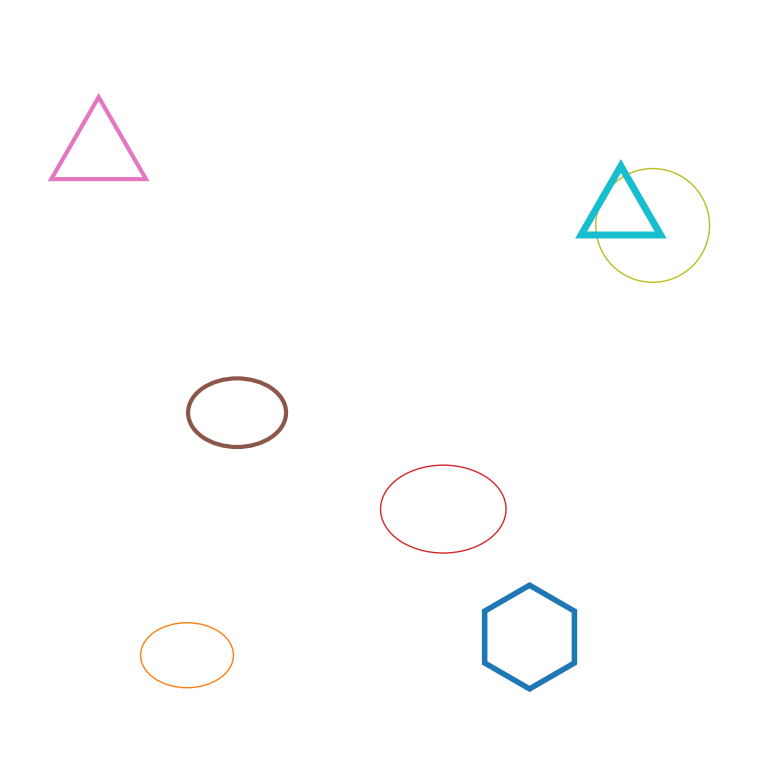[{"shape": "hexagon", "thickness": 2, "radius": 0.34, "center": [0.688, 0.173]}, {"shape": "oval", "thickness": 0.5, "radius": 0.3, "center": [0.243, 0.149]}, {"shape": "oval", "thickness": 0.5, "radius": 0.41, "center": [0.576, 0.339]}, {"shape": "oval", "thickness": 1.5, "radius": 0.32, "center": [0.308, 0.464]}, {"shape": "triangle", "thickness": 1.5, "radius": 0.36, "center": [0.128, 0.803]}, {"shape": "circle", "thickness": 0.5, "radius": 0.37, "center": [0.848, 0.707]}, {"shape": "triangle", "thickness": 2.5, "radius": 0.3, "center": [0.806, 0.725]}]